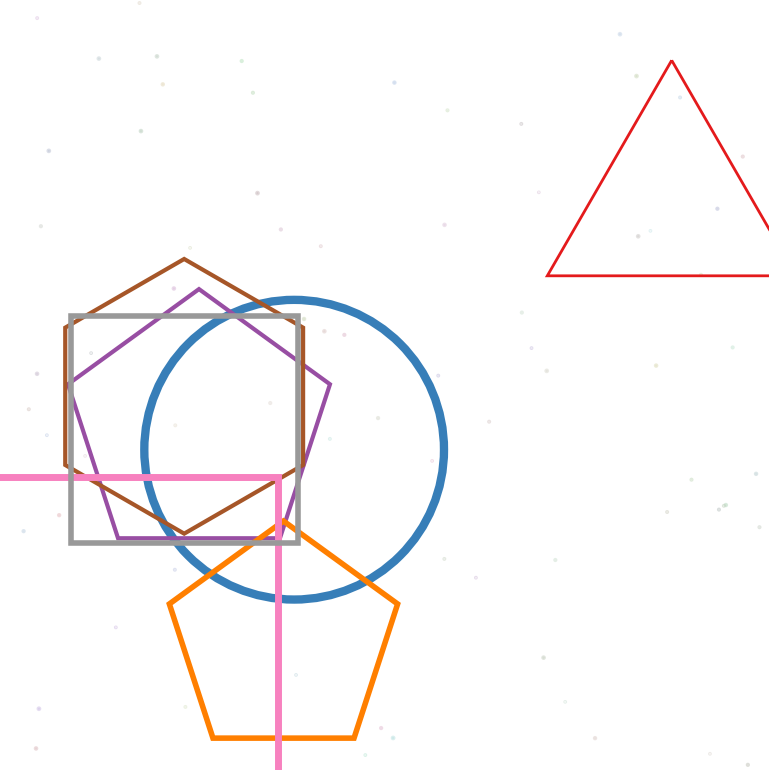[{"shape": "triangle", "thickness": 1, "radius": 0.93, "center": [0.872, 0.735]}, {"shape": "circle", "thickness": 3, "radius": 0.97, "center": [0.382, 0.416]}, {"shape": "pentagon", "thickness": 1.5, "radius": 0.89, "center": [0.258, 0.446]}, {"shape": "pentagon", "thickness": 2, "radius": 0.78, "center": [0.368, 0.167]}, {"shape": "hexagon", "thickness": 1.5, "radius": 0.89, "center": [0.239, 0.485]}, {"shape": "square", "thickness": 2.5, "radius": 0.97, "center": [0.167, 0.186]}, {"shape": "square", "thickness": 2, "radius": 0.74, "center": [0.24, 0.443]}]